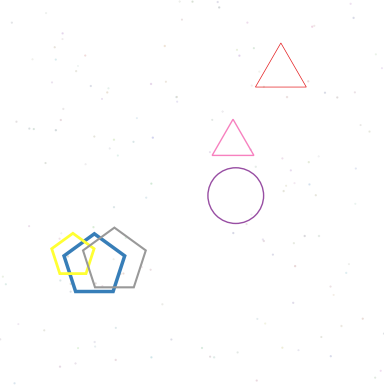[{"shape": "triangle", "thickness": 0.5, "radius": 0.38, "center": [0.73, 0.812]}, {"shape": "pentagon", "thickness": 2.5, "radius": 0.41, "center": [0.245, 0.31]}, {"shape": "circle", "thickness": 1, "radius": 0.36, "center": [0.612, 0.492]}, {"shape": "pentagon", "thickness": 2, "radius": 0.29, "center": [0.189, 0.336]}, {"shape": "triangle", "thickness": 1, "radius": 0.31, "center": [0.605, 0.628]}, {"shape": "pentagon", "thickness": 1.5, "radius": 0.43, "center": [0.297, 0.323]}]